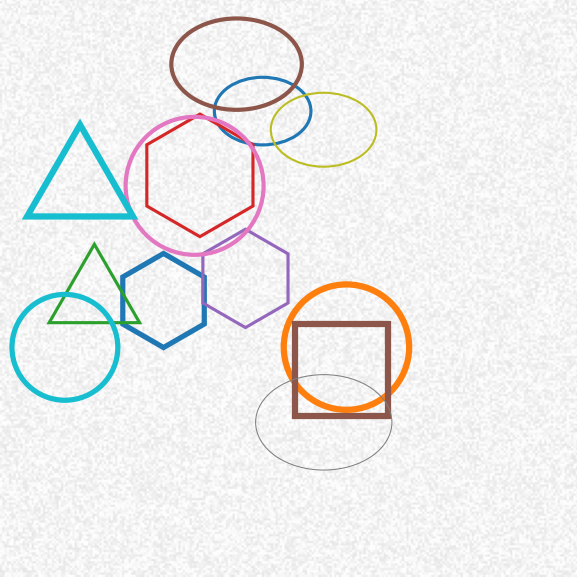[{"shape": "hexagon", "thickness": 2.5, "radius": 0.41, "center": [0.283, 0.479]}, {"shape": "oval", "thickness": 1.5, "radius": 0.42, "center": [0.455, 0.807]}, {"shape": "circle", "thickness": 3, "radius": 0.54, "center": [0.6, 0.398]}, {"shape": "triangle", "thickness": 1.5, "radius": 0.45, "center": [0.163, 0.486]}, {"shape": "hexagon", "thickness": 1.5, "radius": 0.53, "center": [0.346, 0.695]}, {"shape": "hexagon", "thickness": 1.5, "radius": 0.43, "center": [0.425, 0.517]}, {"shape": "oval", "thickness": 2, "radius": 0.56, "center": [0.41, 0.888]}, {"shape": "square", "thickness": 3, "radius": 0.4, "center": [0.591, 0.358]}, {"shape": "circle", "thickness": 2, "radius": 0.6, "center": [0.337, 0.677]}, {"shape": "oval", "thickness": 0.5, "radius": 0.59, "center": [0.561, 0.268]}, {"shape": "oval", "thickness": 1, "radius": 0.46, "center": [0.56, 0.774]}, {"shape": "triangle", "thickness": 3, "radius": 0.53, "center": [0.139, 0.677]}, {"shape": "circle", "thickness": 2.5, "radius": 0.46, "center": [0.112, 0.398]}]